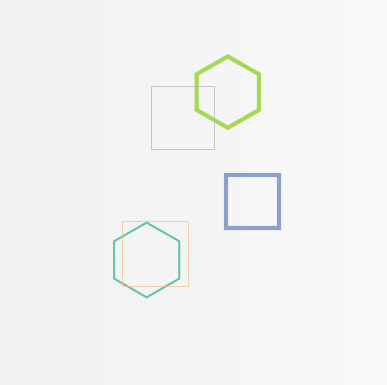[{"shape": "hexagon", "thickness": 1.5, "radius": 0.49, "center": [0.378, 0.325]}, {"shape": "square", "thickness": 3, "radius": 0.34, "center": [0.652, 0.477]}, {"shape": "hexagon", "thickness": 3, "radius": 0.46, "center": [0.588, 0.761]}, {"shape": "square", "thickness": 0.5, "radius": 0.42, "center": [0.4, 0.341]}, {"shape": "square", "thickness": 0.5, "radius": 0.41, "center": [0.471, 0.695]}]